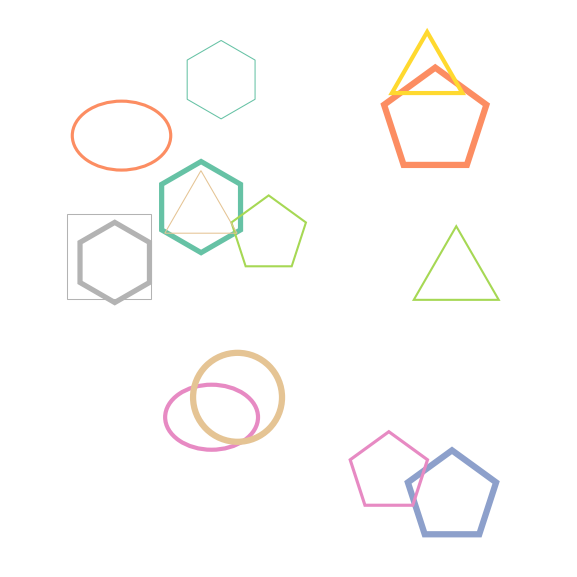[{"shape": "hexagon", "thickness": 0.5, "radius": 0.34, "center": [0.383, 0.861]}, {"shape": "hexagon", "thickness": 2.5, "radius": 0.39, "center": [0.348, 0.641]}, {"shape": "oval", "thickness": 1.5, "radius": 0.43, "center": [0.21, 0.764]}, {"shape": "pentagon", "thickness": 3, "radius": 0.47, "center": [0.754, 0.789]}, {"shape": "pentagon", "thickness": 3, "radius": 0.4, "center": [0.783, 0.139]}, {"shape": "pentagon", "thickness": 1.5, "radius": 0.35, "center": [0.673, 0.181]}, {"shape": "oval", "thickness": 2, "radius": 0.4, "center": [0.366, 0.277]}, {"shape": "pentagon", "thickness": 1, "radius": 0.34, "center": [0.465, 0.593]}, {"shape": "triangle", "thickness": 1, "radius": 0.42, "center": [0.79, 0.522]}, {"shape": "triangle", "thickness": 2, "radius": 0.35, "center": [0.74, 0.873]}, {"shape": "circle", "thickness": 3, "radius": 0.39, "center": [0.411, 0.311]}, {"shape": "triangle", "thickness": 0.5, "radius": 0.36, "center": [0.348, 0.631]}, {"shape": "hexagon", "thickness": 2.5, "radius": 0.35, "center": [0.199, 0.545]}, {"shape": "square", "thickness": 0.5, "radius": 0.37, "center": [0.189, 0.555]}]